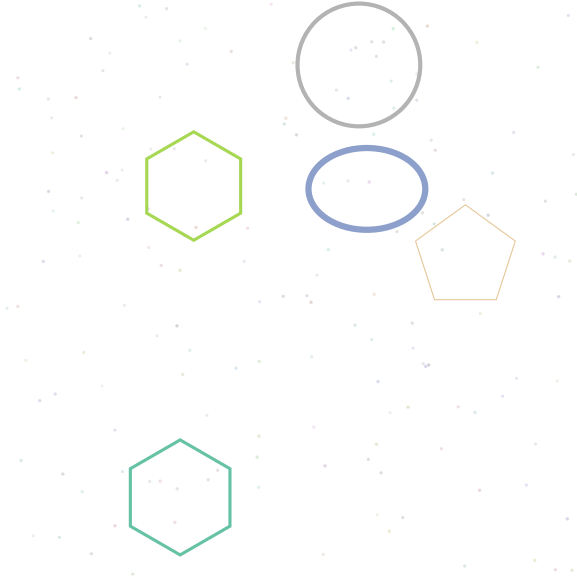[{"shape": "hexagon", "thickness": 1.5, "radius": 0.5, "center": [0.312, 0.138]}, {"shape": "oval", "thickness": 3, "radius": 0.51, "center": [0.635, 0.672]}, {"shape": "hexagon", "thickness": 1.5, "radius": 0.47, "center": [0.335, 0.677]}, {"shape": "pentagon", "thickness": 0.5, "radius": 0.45, "center": [0.806, 0.554]}, {"shape": "circle", "thickness": 2, "radius": 0.53, "center": [0.621, 0.887]}]